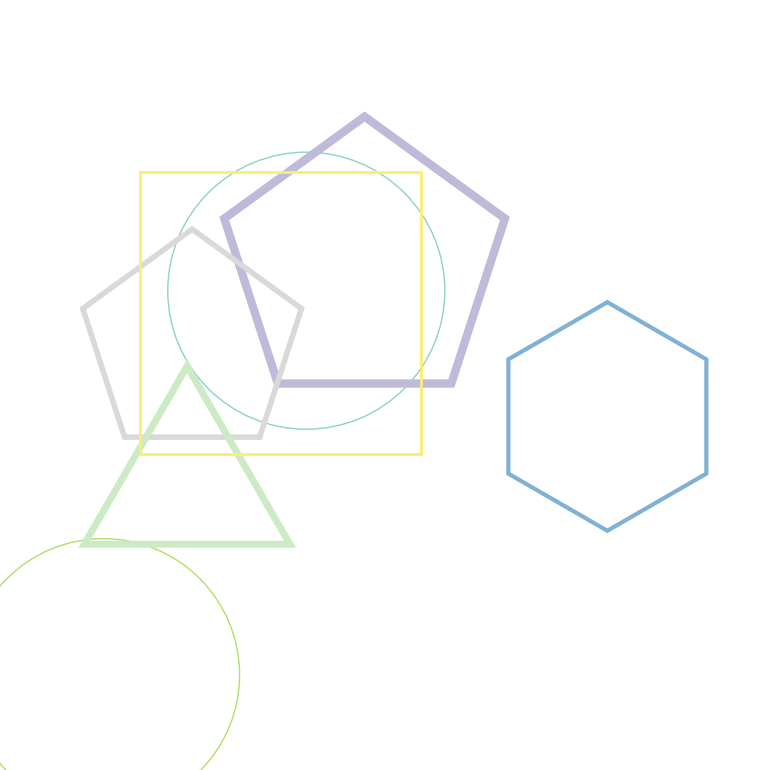[{"shape": "circle", "thickness": 0.5, "radius": 0.9, "center": [0.398, 0.622]}, {"shape": "pentagon", "thickness": 3, "radius": 0.96, "center": [0.473, 0.657]}, {"shape": "hexagon", "thickness": 1.5, "radius": 0.74, "center": [0.789, 0.459]}, {"shape": "circle", "thickness": 0.5, "radius": 0.88, "center": [0.134, 0.124]}, {"shape": "pentagon", "thickness": 2, "radius": 0.75, "center": [0.25, 0.553]}, {"shape": "triangle", "thickness": 2.5, "radius": 0.77, "center": [0.243, 0.37]}, {"shape": "square", "thickness": 1, "radius": 0.91, "center": [0.364, 0.593]}]